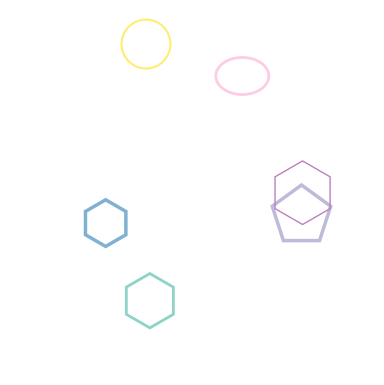[{"shape": "hexagon", "thickness": 2, "radius": 0.35, "center": [0.389, 0.219]}, {"shape": "pentagon", "thickness": 2.5, "radius": 0.4, "center": [0.783, 0.44]}, {"shape": "hexagon", "thickness": 2.5, "radius": 0.3, "center": [0.274, 0.421]}, {"shape": "oval", "thickness": 2, "radius": 0.34, "center": [0.629, 0.803]}, {"shape": "hexagon", "thickness": 1, "radius": 0.41, "center": [0.786, 0.499]}, {"shape": "circle", "thickness": 1.5, "radius": 0.32, "center": [0.379, 0.886]}]